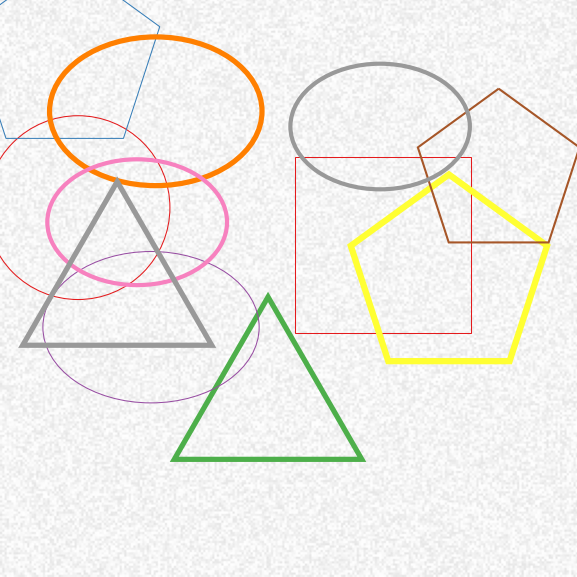[{"shape": "circle", "thickness": 0.5, "radius": 0.8, "center": [0.135, 0.64]}, {"shape": "square", "thickness": 0.5, "radius": 0.76, "center": [0.663, 0.575]}, {"shape": "pentagon", "thickness": 0.5, "radius": 0.87, "center": [0.112, 0.899]}, {"shape": "triangle", "thickness": 2.5, "radius": 0.94, "center": [0.464, 0.297]}, {"shape": "oval", "thickness": 0.5, "radius": 0.94, "center": [0.262, 0.433]}, {"shape": "oval", "thickness": 2.5, "radius": 0.92, "center": [0.27, 0.806]}, {"shape": "pentagon", "thickness": 3, "radius": 0.89, "center": [0.777, 0.518]}, {"shape": "pentagon", "thickness": 1, "radius": 0.74, "center": [0.864, 0.698]}, {"shape": "oval", "thickness": 2, "radius": 0.78, "center": [0.238, 0.614]}, {"shape": "triangle", "thickness": 2.5, "radius": 0.94, "center": [0.203, 0.496]}, {"shape": "oval", "thickness": 2, "radius": 0.78, "center": [0.658, 0.78]}]